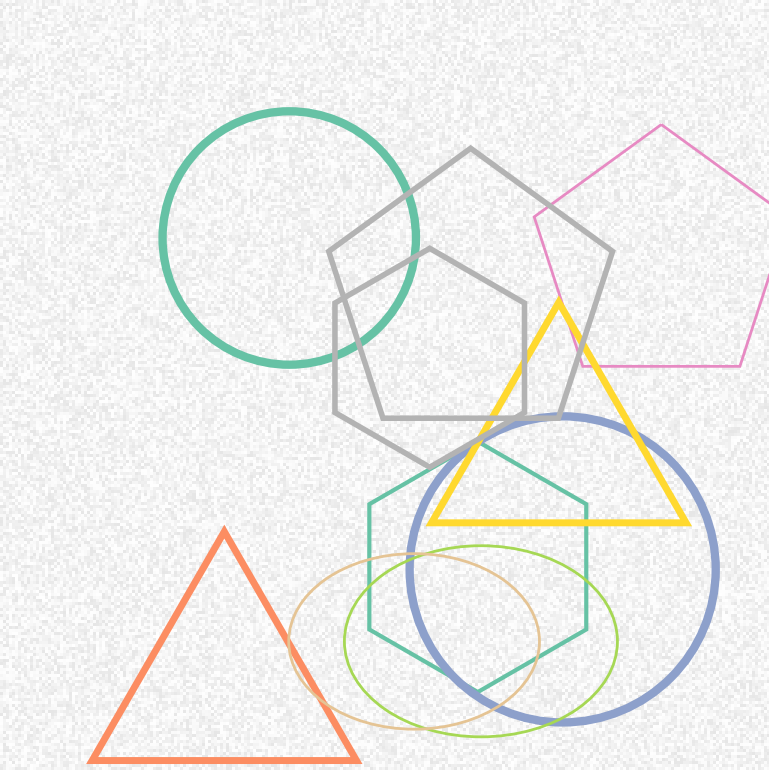[{"shape": "hexagon", "thickness": 1.5, "radius": 0.81, "center": [0.621, 0.264]}, {"shape": "circle", "thickness": 3, "radius": 0.82, "center": [0.376, 0.691]}, {"shape": "triangle", "thickness": 2.5, "radius": 0.99, "center": [0.291, 0.111]}, {"shape": "circle", "thickness": 3, "radius": 0.99, "center": [0.731, 0.261]}, {"shape": "pentagon", "thickness": 1, "radius": 0.87, "center": [0.859, 0.665]}, {"shape": "oval", "thickness": 1, "radius": 0.89, "center": [0.625, 0.167]}, {"shape": "triangle", "thickness": 2.5, "radius": 0.95, "center": [0.726, 0.416]}, {"shape": "oval", "thickness": 1, "radius": 0.81, "center": [0.538, 0.167]}, {"shape": "hexagon", "thickness": 2, "radius": 0.71, "center": [0.558, 0.535]}, {"shape": "pentagon", "thickness": 2, "radius": 0.97, "center": [0.611, 0.614]}]